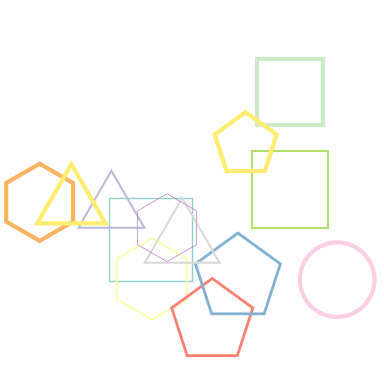[{"shape": "square", "thickness": 1, "radius": 0.54, "center": [0.391, 0.377]}, {"shape": "hexagon", "thickness": 1.5, "radius": 0.53, "center": [0.395, 0.275]}, {"shape": "triangle", "thickness": 1.5, "radius": 0.49, "center": [0.289, 0.458]}, {"shape": "pentagon", "thickness": 2, "radius": 0.55, "center": [0.551, 0.166]}, {"shape": "pentagon", "thickness": 2, "radius": 0.58, "center": [0.618, 0.279]}, {"shape": "hexagon", "thickness": 3, "radius": 0.5, "center": [0.103, 0.475]}, {"shape": "square", "thickness": 1.5, "radius": 0.5, "center": [0.753, 0.507]}, {"shape": "circle", "thickness": 3, "radius": 0.48, "center": [0.876, 0.274]}, {"shape": "triangle", "thickness": 1.5, "radius": 0.56, "center": [0.473, 0.374]}, {"shape": "hexagon", "thickness": 0.5, "radius": 0.44, "center": [0.434, 0.409]}, {"shape": "square", "thickness": 3, "radius": 0.43, "center": [0.753, 0.76]}, {"shape": "pentagon", "thickness": 3, "radius": 0.42, "center": [0.638, 0.624]}, {"shape": "triangle", "thickness": 3, "radius": 0.51, "center": [0.185, 0.471]}]